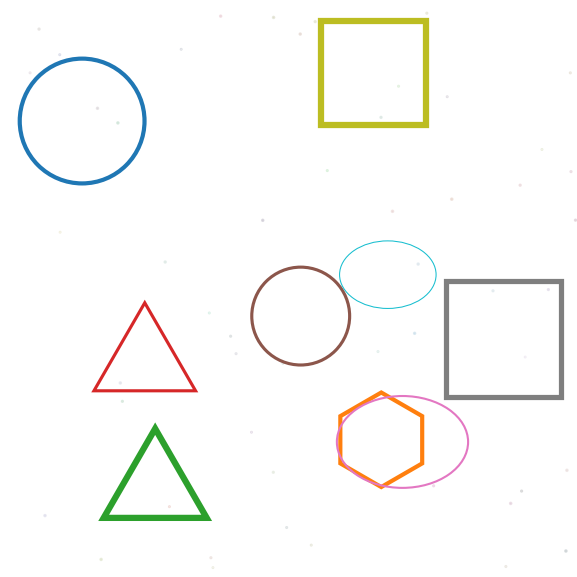[{"shape": "circle", "thickness": 2, "radius": 0.54, "center": [0.142, 0.79]}, {"shape": "hexagon", "thickness": 2, "radius": 0.41, "center": [0.66, 0.238]}, {"shape": "triangle", "thickness": 3, "radius": 0.52, "center": [0.269, 0.154]}, {"shape": "triangle", "thickness": 1.5, "radius": 0.51, "center": [0.251, 0.373]}, {"shape": "circle", "thickness": 1.5, "radius": 0.42, "center": [0.521, 0.452]}, {"shape": "oval", "thickness": 1, "radius": 0.57, "center": [0.697, 0.234]}, {"shape": "square", "thickness": 2.5, "radius": 0.5, "center": [0.872, 0.412]}, {"shape": "square", "thickness": 3, "radius": 0.45, "center": [0.647, 0.873]}, {"shape": "oval", "thickness": 0.5, "radius": 0.42, "center": [0.672, 0.524]}]